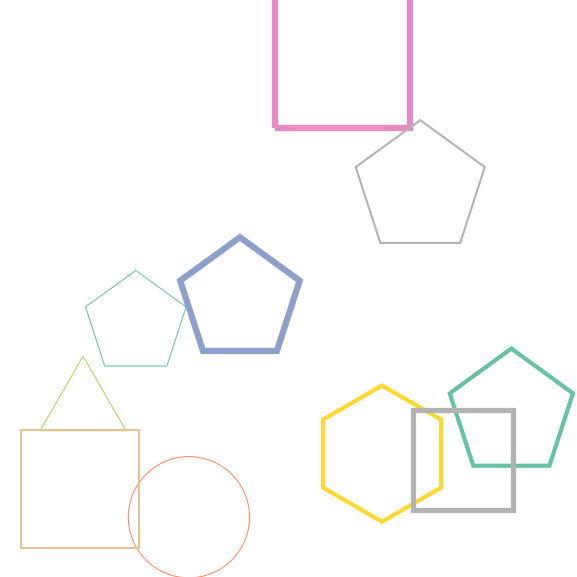[{"shape": "pentagon", "thickness": 0.5, "radius": 0.46, "center": [0.235, 0.439]}, {"shape": "pentagon", "thickness": 2, "radius": 0.56, "center": [0.885, 0.283]}, {"shape": "circle", "thickness": 0.5, "radius": 0.52, "center": [0.327, 0.104]}, {"shape": "pentagon", "thickness": 3, "radius": 0.54, "center": [0.415, 0.479]}, {"shape": "square", "thickness": 3, "radius": 0.59, "center": [0.593, 0.894]}, {"shape": "triangle", "thickness": 0.5, "radius": 0.43, "center": [0.144, 0.296]}, {"shape": "hexagon", "thickness": 2, "radius": 0.59, "center": [0.662, 0.214]}, {"shape": "square", "thickness": 1, "radius": 0.51, "center": [0.139, 0.152]}, {"shape": "square", "thickness": 2.5, "radius": 0.43, "center": [0.801, 0.202]}, {"shape": "pentagon", "thickness": 1, "radius": 0.59, "center": [0.728, 0.674]}]